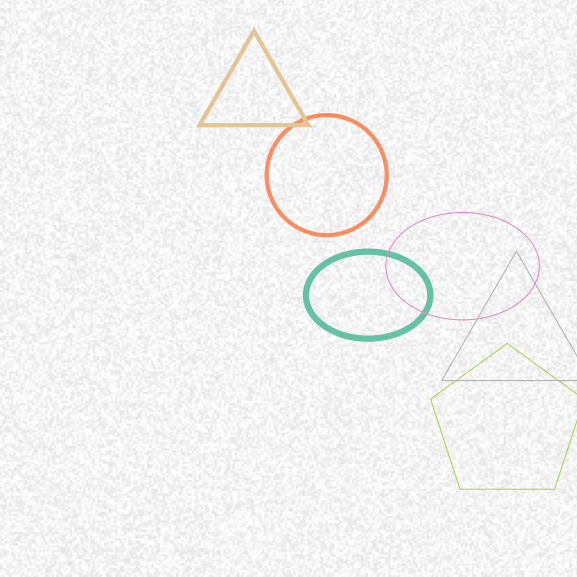[{"shape": "oval", "thickness": 3, "radius": 0.54, "center": [0.637, 0.488]}, {"shape": "circle", "thickness": 2, "radius": 0.52, "center": [0.566, 0.696]}, {"shape": "oval", "thickness": 0.5, "radius": 0.66, "center": [0.801, 0.538]}, {"shape": "pentagon", "thickness": 0.5, "radius": 0.7, "center": [0.878, 0.265]}, {"shape": "triangle", "thickness": 2, "radius": 0.54, "center": [0.44, 0.837]}, {"shape": "triangle", "thickness": 0.5, "radius": 0.75, "center": [0.894, 0.415]}]